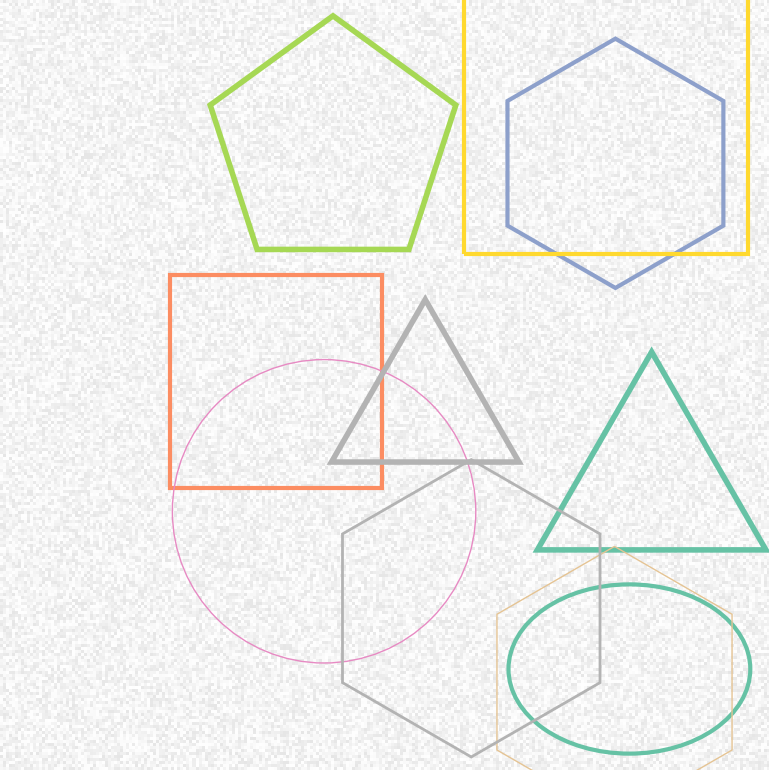[{"shape": "oval", "thickness": 1.5, "radius": 0.79, "center": [0.817, 0.131]}, {"shape": "triangle", "thickness": 2, "radius": 0.86, "center": [0.846, 0.372]}, {"shape": "square", "thickness": 1.5, "radius": 0.69, "center": [0.358, 0.504]}, {"shape": "hexagon", "thickness": 1.5, "radius": 0.81, "center": [0.799, 0.788]}, {"shape": "circle", "thickness": 0.5, "radius": 0.99, "center": [0.421, 0.336]}, {"shape": "pentagon", "thickness": 2, "radius": 0.84, "center": [0.432, 0.812]}, {"shape": "square", "thickness": 1.5, "radius": 0.92, "center": [0.787, 0.855]}, {"shape": "hexagon", "thickness": 0.5, "radius": 0.88, "center": [0.798, 0.114]}, {"shape": "triangle", "thickness": 2, "radius": 0.7, "center": [0.552, 0.47]}, {"shape": "hexagon", "thickness": 1, "radius": 0.97, "center": [0.612, 0.21]}]